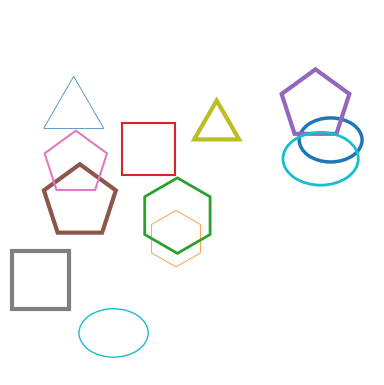[{"shape": "triangle", "thickness": 0.5, "radius": 0.45, "center": [0.191, 0.712]}, {"shape": "oval", "thickness": 2.5, "radius": 0.41, "center": [0.859, 0.637]}, {"shape": "hexagon", "thickness": 0.5, "radius": 0.37, "center": [0.457, 0.38]}, {"shape": "hexagon", "thickness": 2, "radius": 0.49, "center": [0.461, 0.44]}, {"shape": "square", "thickness": 1.5, "radius": 0.34, "center": [0.386, 0.612]}, {"shape": "pentagon", "thickness": 3, "radius": 0.46, "center": [0.819, 0.727]}, {"shape": "pentagon", "thickness": 3, "radius": 0.49, "center": [0.207, 0.475]}, {"shape": "pentagon", "thickness": 1.5, "radius": 0.43, "center": [0.197, 0.575]}, {"shape": "square", "thickness": 3, "radius": 0.37, "center": [0.106, 0.273]}, {"shape": "triangle", "thickness": 3, "radius": 0.34, "center": [0.563, 0.672]}, {"shape": "oval", "thickness": 1, "radius": 0.45, "center": [0.295, 0.135]}, {"shape": "oval", "thickness": 2, "radius": 0.49, "center": [0.833, 0.588]}]